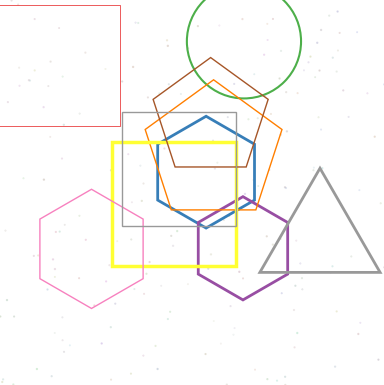[{"shape": "square", "thickness": 0.5, "radius": 0.79, "center": [0.155, 0.829]}, {"shape": "hexagon", "thickness": 2, "radius": 0.73, "center": [0.535, 0.553]}, {"shape": "circle", "thickness": 1.5, "radius": 0.74, "center": [0.634, 0.893]}, {"shape": "hexagon", "thickness": 2, "radius": 0.67, "center": [0.631, 0.355]}, {"shape": "pentagon", "thickness": 1, "radius": 0.93, "center": [0.555, 0.606]}, {"shape": "square", "thickness": 2.5, "radius": 0.8, "center": [0.451, 0.47]}, {"shape": "pentagon", "thickness": 1, "radius": 0.79, "center": [0.547, 0.693]}, {"shape": "hexagon", "thickness": 1, "radius": 0.77, "center": [0.238, 0.354]}, {"shape": "triangle", "thickness": 2, "radius": 0.9, "center": [0.831, 0.383]}, {"shape": "square", "thickness": 1, "radius": 0.74, "center": [0.465, 0.561]}]